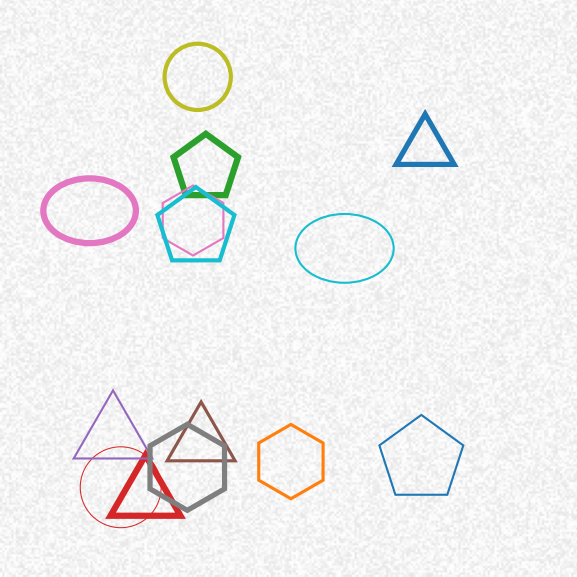[{"shape": "triangle", "thickness": 2.5, "radius": 0.29, "center": [0.736, 0.743]}, {"shape": "pentagon", "thickness": 1, "radius": 0.38, "center": [0.73, 0.204]}, {"shape": "hexagon", "thickness": 1.5, "radius": 0.32, "center": [0.504, 0.2]}, {"shape": "pentagon", "thickness": 3, "radius": 0.29, "center": [0.356, 0.709]}, {"shape": "circle", "thickness": 0.5, "radius": 0.35, "center": [0.209, 0.155]}, {"shape": "triangle", "thickness": 3, "radius": 0.35, "center": [0.252, 0.141]}, {"shape": "triangle", "thickness": 1, "radius": 0.39, "center": [0.196, 0.245]}, {"shape": "triangle", "thickness": 1.5, "radius": 0.34, "center": [0.348, 0.235]}, {"shape": "hexagon", "thickness": 1, "radius": 0.3, "center": [0.334, 0.617]}, {"shape": "oval", "thickness": 3, "radius": 0.4, "center": [0.155, 0.634]}, {"shape": "hexagon", "thickness": 2.5, "radius": 0.37, "center": [0.324, 0.19]}, {"shape": "circle", "thickness": 2, "radius": 0.29, "center": [0.342, 0.866]}, {"shape": "pentagon", "thickness": 2, "radius": 0.35, "center": [0.339, 0.605]}, {"shape": "oval", "thickness": 1, "radius": 0.43, "center": [0.597, 0.569]}]